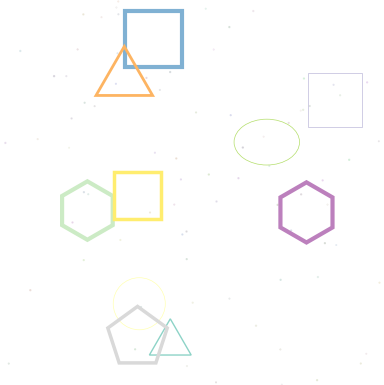[{"shape": "triangle", "thickness": 1, "radius": 0.31, "center": [0.442, 0.109]}, {"shape": "circle", "thickness": 0.5, "radius": 0.34, "center": [0.362, 0.211]}, {"shape": "square", "thickness": 0.5, "radius": 0.35, "center": [0.871, 0.741]}, {"shape": "square", "thickness": 3, "radius": 0.37, "center": [0.399, 0.899]}, {"shape": "triangle", "thickness": 2, "radius": 0.42, "center": [0.323, 0.794]}, {"shape": "oval", "thickness": 0.5, "radius": 0.43, "center": [0.693, 0.631]}, {"shape": "pentagon", "thickness": 2.5, "radius": 0.41, "center": [0.357, 0.123]}, {"shape": "hexagon", "thickness": 3, "radius": 0.39, "center": [0.796, 0.448]}, {"shape": "hexagon", "thickness": 3, "radius": 0.38, "center": [0.227, 0.453]}, {"shape": "square", "thickness": 2.5, "radius": 0.3, "center": [0.356, 0.493]}]